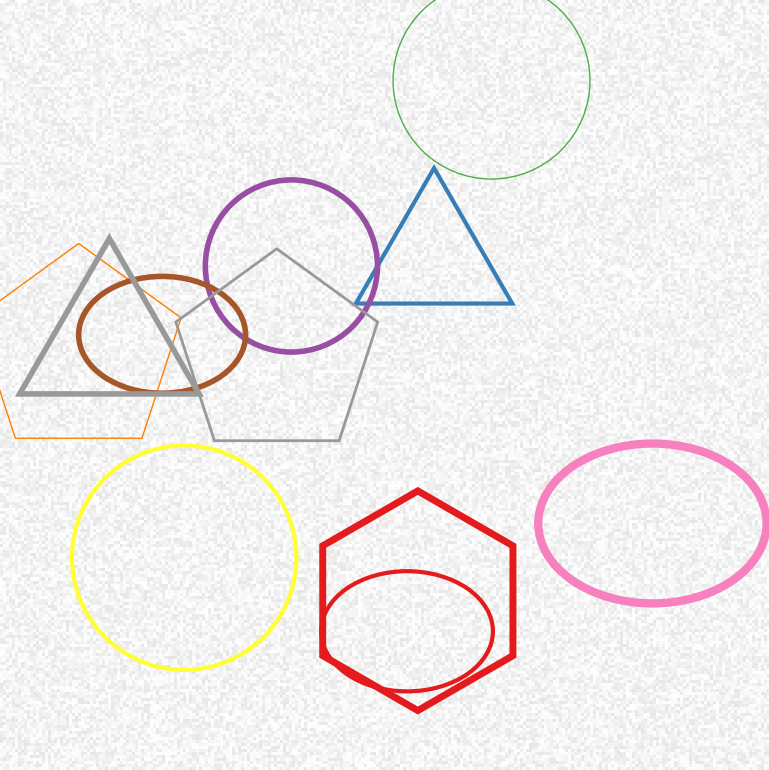[{"shape": "hexagon", "thickness": 2.5, "radius": 0.71, "center": [0.543, 0.22]}, {"shape": "oval", "thickness": 1.5, "radius": 0.56, "center": [0.529, 0.18]}, {"shape": "triangle", "thickness": 1.5, "radius": 0.59, "center": [0.564, 0.664]}, {"shape": "circle", "thickness": 0.5, "radius": 0.64, "center": [0.638, 0.895]}, {"shape": "circle", "thickness": 2, "radius": 0.56, "center": [0.378, 0.655]}, {"shape": "pentagon", "thickness": 0.5, "radius": 0.7, "center": [0.102, 0.544]}, {"shape": "circle", "thickness": 1.5, "radius": 0.73, "center": [0.239, 0.276]}, {"shape": "oval", "thickness": 2, "radius": 0.54, "center": [0.211, 0.565]}, {"shape": "oval", "thickness": 3, "radius": 0.74, "center": [0.847, 0.32]}, {"shape": "pentagon", "thickness": 1, "radius": 0.69, "center": [0.359, 0.539]}, {"shape": "triangle", "thickness": 2, "radius": 0.67, "center": [0.142, 0.556]}]